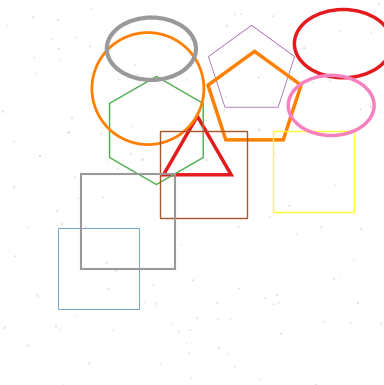[{"shape": "oval", "thickness": 2.5, "radius": 0.63, "center": [0.891, 0.887]}, {"shape": "triangle", "thickness": 2.5, "radius": 0.51, "center": [0.513, 0.597]}, {"shape": "square", "thickness": 0.5, "radius": 0.52, "center": [0.255, 0.302]}, {"shape": "hexagon", "thickness": 1, "radius": 0.7, "center": [0.406, 0.661]}, {"shape": "pentagon", "thickness": 0.5, "radius": 0.59, "center": [0.653, 0.817]}, {"shape": "circle", "thickness": 2, "radius": 0.73, "center": [0.384, 0.77]}, {"shape": "pentagon", "thickness": 2.5, "radius": 0.64, "center": [0.661, 0.74]}, {"shape": "square", "thickness": 1, "radius": 0.52, "center": [0.814, 0.556]}, {"shape": "square", "thickness": 1, "radius": 0.56, "center": [0.53, 0.546]}, {"shape": "oval", "thickness": 2.5, "radius": 0.56, "center": [0.86, 0.726]}, {"shape": "oval", "thickness": 3, "radius": 0.58, "center": [0.393, 0.873]}, {"shape": "square", "thickness": 1.5, "radius": 0.61, "center": [0.332, 0.424]}]